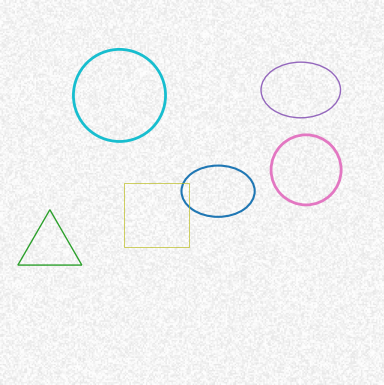[{"shape": "oval", "thickness": 1.5, "radius": 0.48, "center": [0.566, 0.503]}, {"shape": "triangle", "thickness": 1, "radius": 0.48, "center": [0.13, 0.359]}, {"shape": "oval", "thickness": 1, "radius": 0.52, "center": [0.781, 0.766]}, {"shape": "circle", "thickness": 2, "radius": 0.45, "center": [0.795, 0.559]}, {"shape": "square", "thickness": 0.5, "radius": 0.42, "center": [0.406, 0.442]}, {"shape": "circle", "thickness": 2, "radius": 0.6, "center": [0.31, 0.752]}]